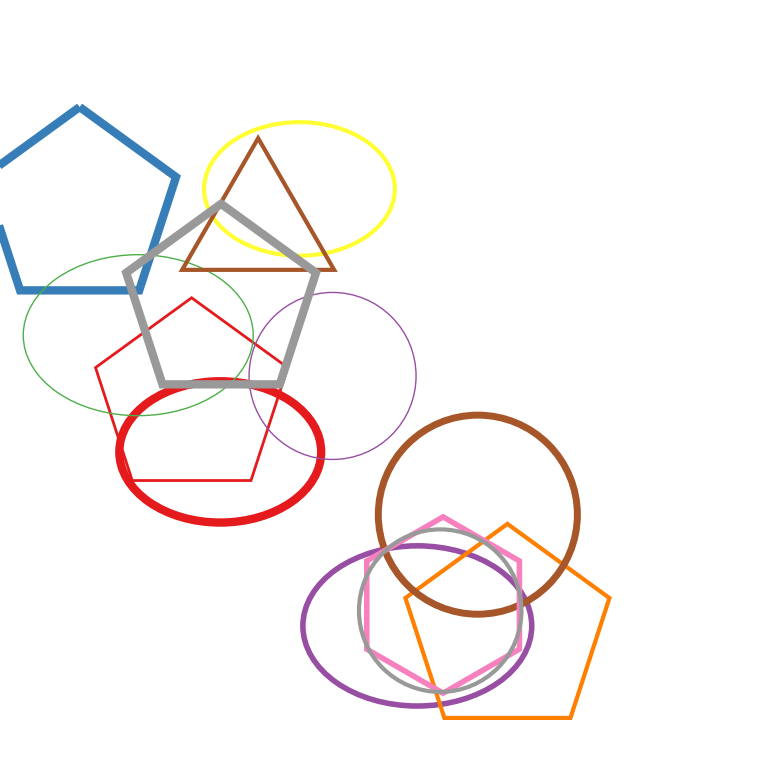[{"shape": "oval", "thickness": 3, "radius": 0.66, "center": [0.286, 0.413]}, {"shape": "pentagon", "thickness": 1, "radius": 0.66, "center": [0.249, 0.482]}, {"shape": "pentagon", "thickness": 3, "radius": 0.66, "center": [0.103, 0.729]}, {"shape": "oval", "thickness": 0.5, "radius": 0.75, "center": [0.18, 0.565]}, {"shape": "oval", "thickness": 2, "radius": 0.74, "center": [0.542, 0.187]}, {"shape": "circle", "thickness": 0.5, "radius": 0.54, "center": [0.432, 0.512]}, {"shape": "pentagon", "thickness": 1.5, "radius": 0.7, "center": [0.659, 0.18]}, {"shape": "oval", "thickness": 1.5, "radius": 0.62, "center": [0.389, 0.755]}, {"shape": "circle", "thickness": 2.5, "radius": 0.65, "center": [0.621, 0.332]}, {"shape": "triangle", "thickness": 1.5, "radius": 0.57, "center": [0.335, 0.707]}, {"shape": "hexagon", "thickness": 2, "radius": 0.57, "center": [0.575, 0.214]}, {"shape": "circle", "thickness": 1.5, "radius": 0.53, "center": [0.572, 0.207]}, {"shape": "pentagon", "thickness": 3, "radius": 0.65, "center": [0.287, 0.606]}]